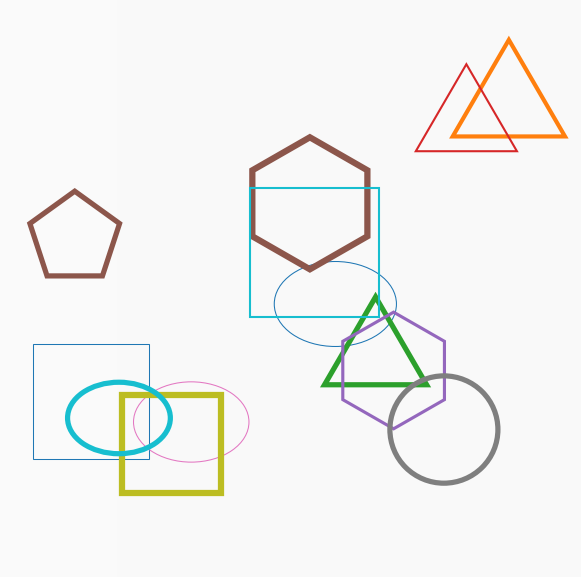[{"shape": "square", "thickness": 0.5, "radius": 0.5, "center": [0.157, 0.304]}, {"shape": "oval", "thickness": 0.5, "radius": 0.53, "center": [0.577, 0.473]}, {"shape": "triangle", "thickness": 2, "radius": 0.56, "center": [0.875, 0.819]}, {"shape": "triangle", "thickness": 2.5, "radius": 0.51, "center": [0.646, 0.384]}, {"shape": "triangle", "thickness": 1, "radius": 0.5, "center": [0.802, 0.788]}, {"shape": "hexagon", "thickness": 1.5, "radius": 0.5, "center": [0.677, 0.358]}, {"shape": "pentagon", "thickness": 2.5, "radius": 0.41, "center": [0.129, 0.587]}, {"shape": "hexagon", "thickness": 3, "radius": 0.57, "center": [0.533, 0.647]}, {"shape": "oval", "thickness": 0.5, "radius": 0.5, "center": [0.329, 0.268]}, {"shape": "circle", "thickness": 2.5, "radius": 0.46, "center": [0.764, 0.255]}, {"shape": "square", "thickness": 3, "radius": 0.43, "center": [0.295, 0.23]}, {"shape": "oval", "thickness": 2.5, "radius": 0.44, "center": [0.205, 0.275]}, {"shape": "square", "thickness": 1, "radius": 0.55, "center": [0.541, 0.562]}]